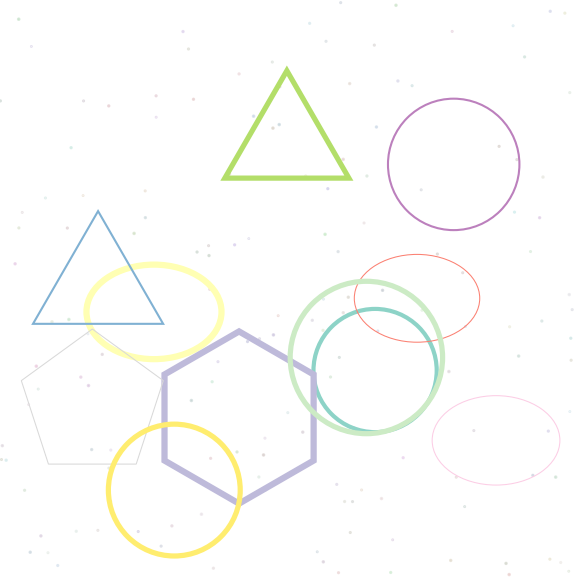[{"shape": "circle", "thickness": 2, "radius": 0.53, "center": [0.65, 0.358]}, {"shape": "oval", "thickness": 3, "radius": 0.58, "center": [0.267, 0.459]}, {"shape": "hexagon", "thickness": 3, "radius": 0.75, "center": [0.414, 0.276]}, {"shape": "oval", "thickness": 0.5, "radius": 0.54, "center": [0.722, 0.483]}, {"shape": "triangle", "thickness": 1, "radius": 0.65, "center": [0.17, 0.503]}, {"shape": "triangle", "thickness": 2.5, "radius": 0.62, "center": [0.497, 0.753]}, {"shape": "oval", "thickness": 0.5, "radius": 0.55, "center": [0.859, 0.237]}, {"shape": "pentagon", "thickness": 0.5, "radius": 0.65, "center": [0.16, 0.3]}, {"shape": "circle", "thickness": 1, "radius": 0.57, "center": [0.786, 0.714]}, {"shape": "circle", "thickness": 2.5, "radius": 0.66, "center": [0.634, 0.38]}, {"shape": "circle", "thickness": 2.5, "radius": 0.57, "center": [0.302, 0.151]}]